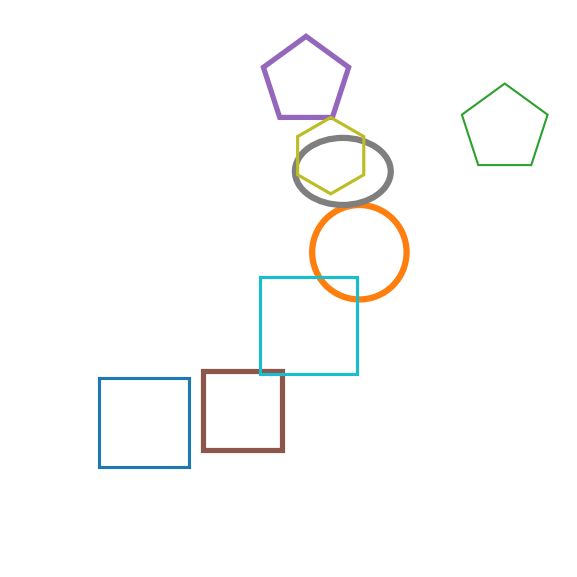[{"shape": "square", "thickness": 1.5, "radius": 0.39, "center": [0.25, 0.268]}, {"shape": "circle", "thickness": 3, "radius": 0.41, "center": [0.622, 0.562]}, {"shape": "pentagon", "thickness": 1, "radius": 0.39, "center": [0.874, 0.776]}, {"shape": "pentagon", "thickness": 2.5, "radius": 0.39, "center": [0.53, 0.859]}, {"shape": "square", "thickness": 2.5, "radius": 0.34, "center": [0.42, 0.289]}, {"shape": "oval", "thickness": 3, "radius": 0.41, "center": [0.594, 0.702]}, {"shape": "hexagon", "thickness": 1.5, "radius": 0.33, "center": [0.573, 0.73]}, {"shape": "square", "thickness": 1.5, "radius": 0.42, "center": [0.534, 0.436]}]